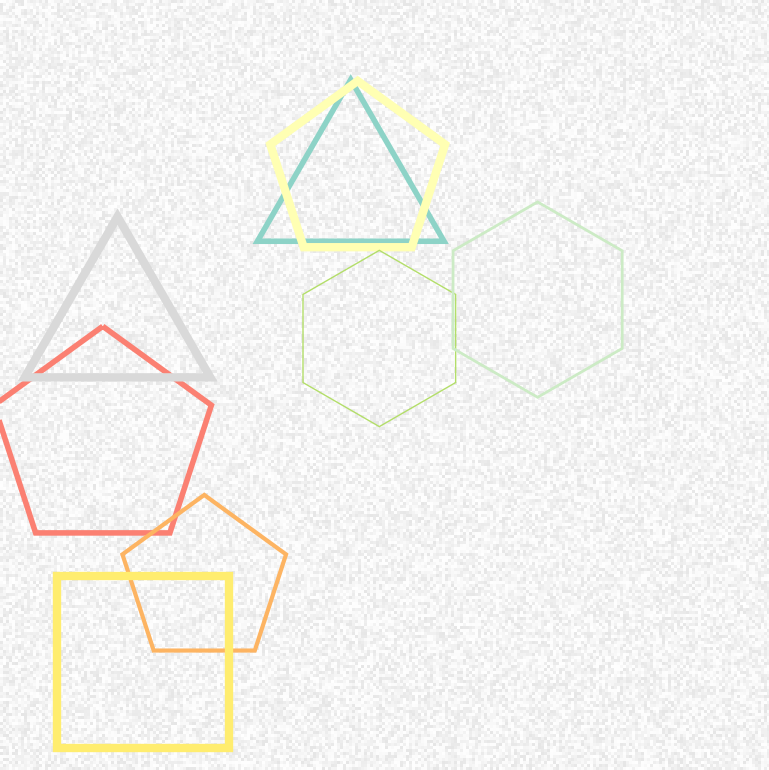[{"shape": "triangle", "thickness": 2, "radius": 0.7, "center": [0.455, 0.757]}, {"shape": "pentagon", "thickness": 3, "radius": 0.6, "center": [0.465, 0.776]}, {"shape": "pentagon", "thickness": 2, "radius": 0.74, "center": [0.133, 0.428]}, {"shape": "pentagon", "thickness": 1.5, "radius": 0.56, "center": [0.265, 0.246]}, {"shape": "hexagon", "thickness": 0.5, "radius": 0.57, "center": [0.493, 0.56]}, {"shape": "triangle", "thickness": 3, "radius": 0.7, "center": [0.153, 0.579]}, {"shape": "hexagon", "thickness": 1, "radius": 0.63, "center": [0.698, 0.611]}, {"shape": "square", "thickness": 3, "radius": 0.56, "center": [0.186, 0.141]}]